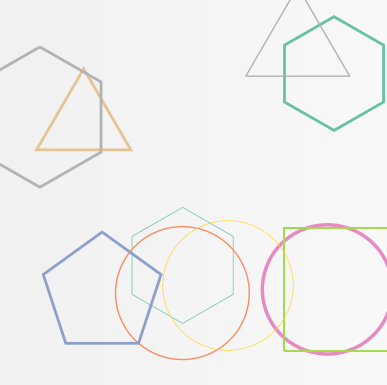[{"shape": "hexagon", "thickness": 0.5, "radius": 0.75, "center": [0.471, 0.311]}, {"shape": "hexagon", "thickness": 2, "radius": 0.74, "center": [0.862, 0.809]}, {"shape": "circle", "thickness": 1, "radius": 0.86, "center": [0.471, 0.239]}, {"shape": "pentagon", "thickness": 2, "radius": 0.8, "center": [0.264, 0.238]}, {"shape": "circle", "thickness": 2.5, "radius": 0.84, "center": [0.845, 0.248]}, {"shape": "square", "thickness": 1.5, "radius": 0.8, "center": [0.893, 0.248]}, {"shape": "circle", "thickness": 0.5, "radius": 0.84, "center": [0.588, 0.258]}, {"shape": "triangle", "thickness": 2, "radius": 0.7, "center": [0.216, 0.681]}, {"shape": "hexagon", "thickness": 2, "radius": 0.91, "center": [0.103, 0.696]}, {"shape": "triangle", "thickness": 1, "radius": 0.77, "center": [0.768, 0.88]}]